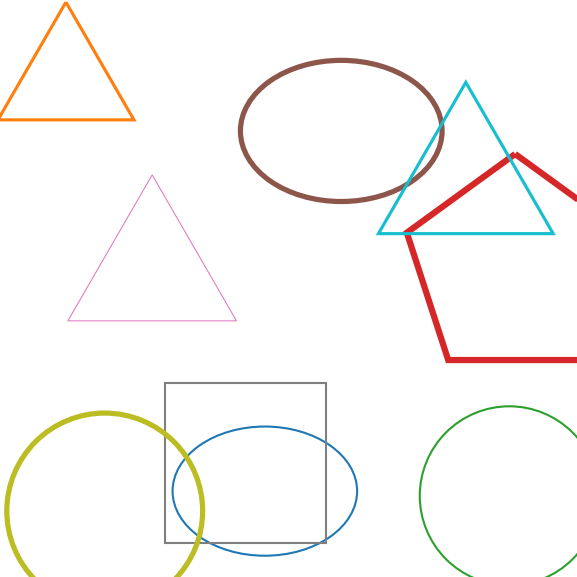[{"shape": "oval", "thickness": 1, "radius": 0.8, "center": [0.459, 0.149]}, {"shape": "triangle", "thickness": 1.5, "radius": 0.68, "center": [0.114, 0.86]}, {"shape": "circle", "thickness": 1, "radius": 0.78, "center": [0.882, 0.141]}, {"shape": "pentagon", "thickness": 3, "radius": 0.99, "center": [0.892, 0.535]}, {"shape": "oval", "thickness": 2.5, "radius": 0.87, "center": [0.591, 0.772]}, {"shape": "triangle", "thickness": 0.5, "radius": 0.84, "center": [0.264, 0.528]}, {"shape": "square", "thickness": 1, "radius": 0.69, "center": [0.425, 0.197]}, {"shape": "circle", "thickness": 2.5, "radius": 0.85, "center": [0.181, 0.114]}, {"shape": "triangle", "thickness": 1.5, "radius": 0.87, "center": [0.807, 0.682]}]